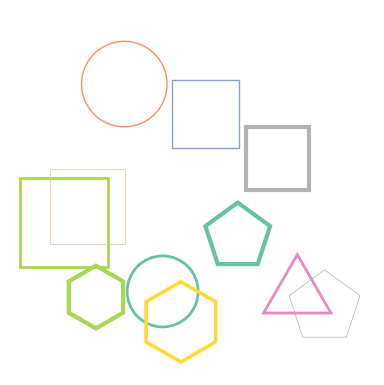[{"shape": "pentagon", "thickness": 3, "radius": 0.44, "center": [0.618, 0.385]}, {"shape": "circle", "thickness": 2, "radius": 0.46, "center": [0.422, 0.243]}, {"shape": "circle", "thickness": 1, "radius": 0.56, "center": [0.323, 0.782]}, {"shape": "square", "thickness": 1, "radius": 0.44, "center": [0.534, 0.704]}, {"shape": "triangle", "thickness": 2, "radius": 0.51, "center": [0.772, 0.238]}, {"shape": "square", "thickness": 2, "radius": 0.57, "center": [0.166, 0.422]}, {"shape": "hexagon", "thickness": 3, "radius": 0.41, "center": [0.249, 0.228]}, {"shape": "hexagon", "thickness": 2.5, "radius": 0.52, "center": [0.47, 0.164]}, {"shape": "square", "thickness": 0.5, "radius": 0.49, "center": [0.228, 0.463]}, {"shape": "square", "thickness": 3, "radius": 0.41, "center": [0.72, 0.589]}, {"shape": "pentagon", "thickness": 0.5, "radius": 0.48, "center": [0.843, 0.202]}]